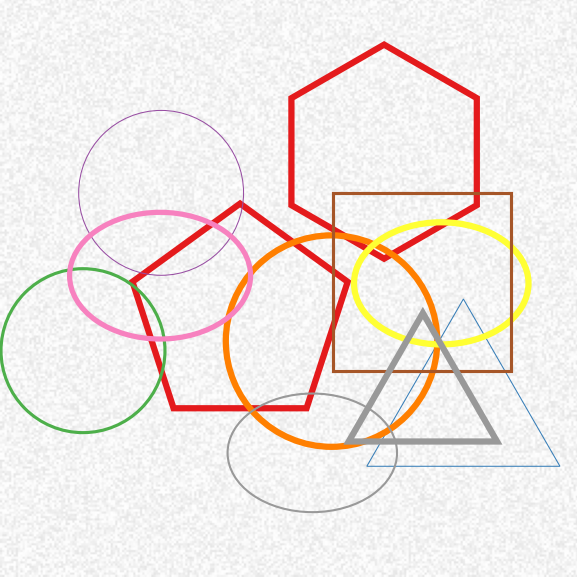[{"shape": "pentagon", "thickness": 3, "radius": 0.98, "center": [0.416, 0.451]}, {"shape": "hexagon", "thickness": 3, "radius": 0.93, "center": [0.665, 0.737]}, {"shape": "triangle", "thickness": 0.5, "radius": 0.97, "center": [0.802, 0.288]}, {"shape": "circle", "thickness": 1.5, "radius": 0.71, "center": [0.144, 0.392]}, {"shape": "circle", "thickness": 0.5, "radius": 0.71, "center": [0.279, 0.665]}, {"shape": "circle", "thickness": 3, "radius": 0.92, "center": [0.574, 0.409]}, {"shape": "oval", "thickness": 3, "radius": 0.76, "center": [0.764, 0.508]}, {"shape": "square", "thickness": 1.5, "radius": 0.77, "center": [0.73, 0.51]}, {"shape": "oval", "thickness": 2.5, "radius": 0.78, "center": [0.277, 0.522]}, {"shape": "triangle", "thickness": 3, "radius": 0.74, "center": [0.732, 0.309]}, {"shape": "oval", "thickness": 1, "radius": 0.73, "center": [0.541, 0.215]}]